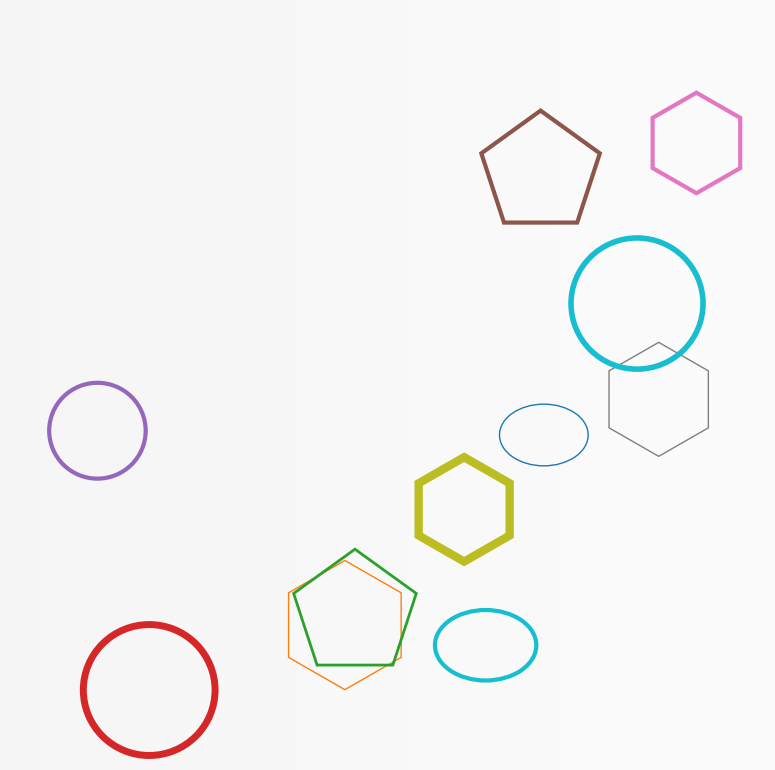[{"shape": "oval", "thickness": 0.5, "radius": 0.29, "center": [0.702, 0.435]}, {"shape": "hexagon", "thickness": 0.5, "radius": 0.42, "center": [0.445, 0.188]}, {"shape": "pentagon", "thickness": 1, "radius": 0.42, "center": [0.458, 0.204]}, {"shape": "circle", "thickness": 2.5, "radius": 0.43, "center": [0.193, 0.104]}, {"shape": "circle", "thickness": 1.5, "radius": 0.31, "center": [0.126, 0.441]}, {"shape": "pentagon", "thickness": 1.5, "radius": 0.4, "center": [0.698, 0.776]}, {"shape": "hexagon", "thickness": 1.5, "radius": 0.33, "center": [0.899, 0.814]}, {"shape": "hexagon", "thickness": 0.5, "radius": 0.37, "center": [0.85, 0.481]}, {"shape": "hexagon", "thickness": 3, "radius": 0.34, "center": [0.599, 0.338]}, {"shape": "circle", "thickness": 2, "radius": 0.43, "center": [0.822, 0.606]}, {"shape": "oval", "thickness": 1.5, "radius": 0.33, "center": [0.627, 0.162]}]